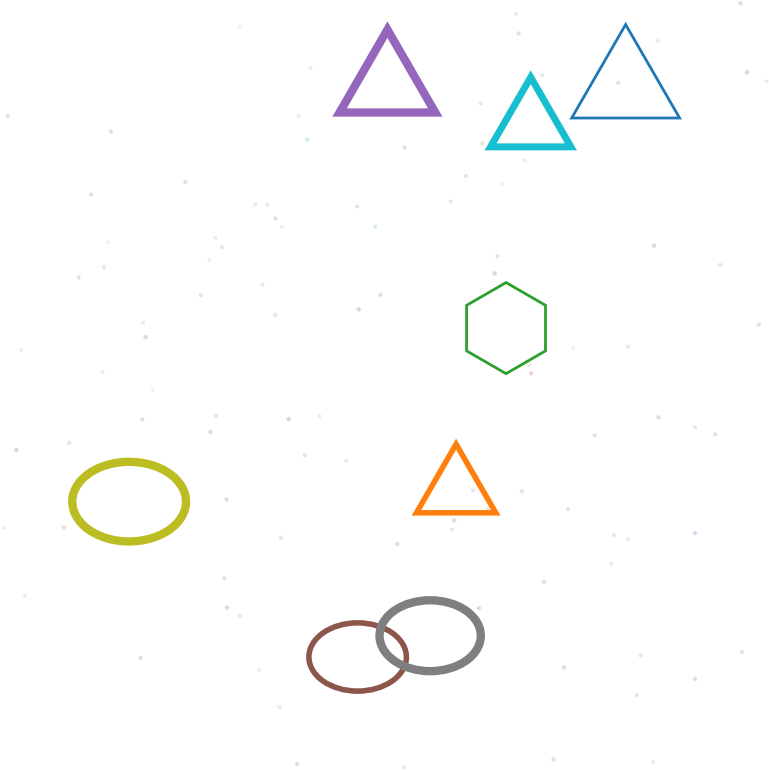[{"shape": "triangle", "thickness": 1, "radius": 0.4, "center": [0.813, 0.887]}, {"shape": "triangle", "thickness": 2, "radius": 0.3, "center": [0.592, 0.364]}, {"shape": "hexagon", "thickness": 1, "radius": 0.3, "center": [0.657, 0.574]}, {"shape": "triangle", "thickness": 3, "radius": 0.36, "center": [0.503, 0.89]}, {"shape": "oval", "thickness": 2, "radius": 0.32, "center": [0.464, 0.147]}, {"shape": "oval", "thickness": 3, "radius": 0.33, "center": [0.559, 0.174]}, {"shape": "oval", "thickness": 3, "radius": 0.37, "center": [0.168, 0.349]}, {"shape": "triangle", "thickness": 2.5, "radius": 0.3, "center": [0.689, 0.839]}]